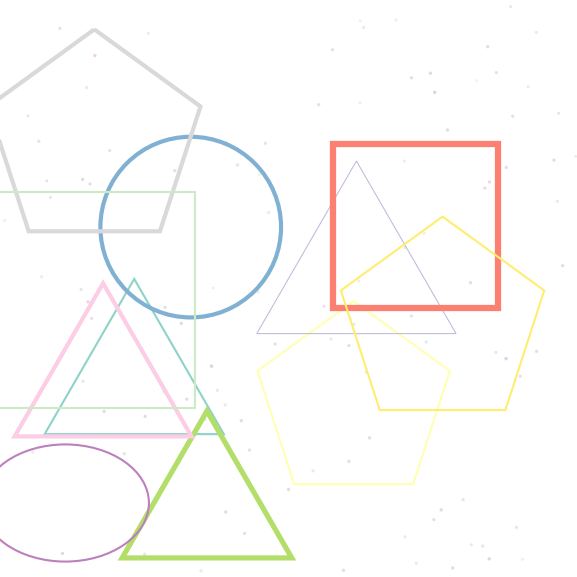[{"shape": "triangle", "thickness": 1, "radius": 0.9, "center": [0.232, 0.337]}, {"shape": "pentagon", "thickness": 1, "radius": 0.88, "center": [0.612, 0.303]}, {"shape": "triangle", "thickness": 0.5, "radius": 1.0, "center": [0.617, 0.521]}, {"shape": "square", "thickness": 3, "radius": 0.71, "center": [0.72, 0.607]}, {"shape": "circle", "thickness": 2, "radius": 0.78, "center": [0.33, 0.606]}, {"shape": "triangle", "thickness": 2.5, "radius": 0.85, "center": [0.358, 0.118]}, {"shape": "triangle", "thickness": 2, "radius": 0.88, "center": [0.179, 0.332]}, {"shape": "pentagon", "thickness": 2, "radius": 0.97, "center": [0.163, 0.755]}, {"shape": "oval", "thickness": 1, "radius": 0.72, "center": [0.113, 0.128]}, {"shape": "square", "thickness": 1, "radius": 0.93, "center": [0.151, 0.48]}, {"shape": "pentagon", "thickness": 1, "radius": 0.93, "center": [0.766, 0.439]}]